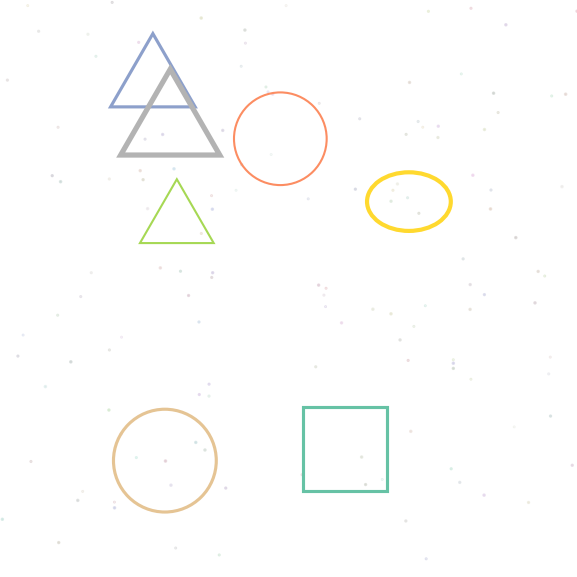[{"shape": "square", "thickness": 1.5, "radius": 0.37, "center": [0.597, 0.222]}, {"shape": "circle", "thickness": 1, "radius": 0.4, "center": [0.485, 0.759]}, {"shape": "triangle", "thickness": 1.5, "radius": 0.42, "center": [0.265, 0.856]}, {"shape": "triangle", "thickness": 1, "radius": 0.37, "center": [0.306, 0.615]}, {"shape": "oval", "thickness": 2, "radius": 0.36, "center": [0.708, 0.65]}, {"shape": "circle", "thickness": 1.5, "radius": 0.44, "center": [0.286, 0.202]}, {"shape": "triangle", "thickness": 2.5, "radius": 0.5, "center": [0.295, 0.78]}]